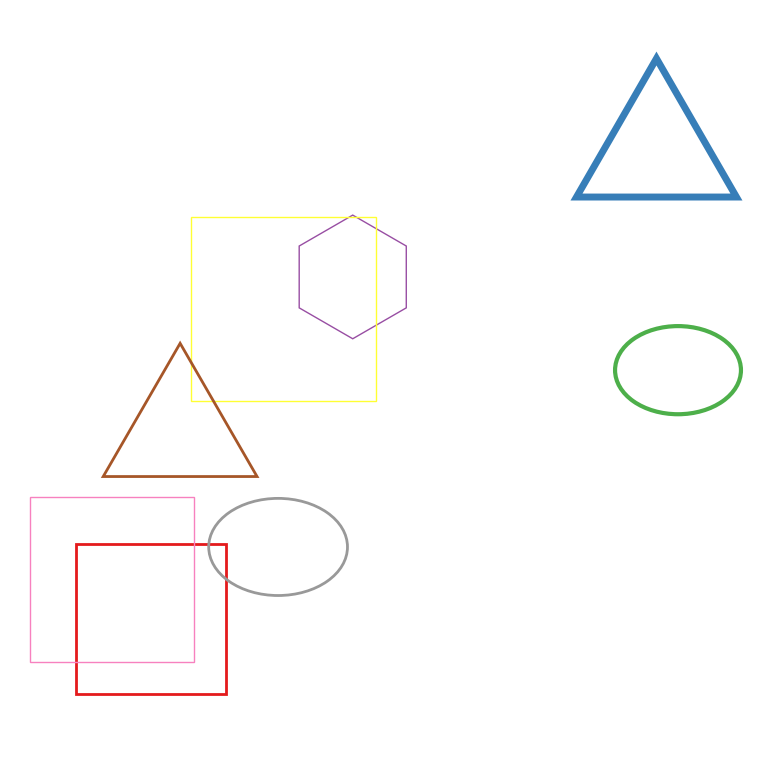[{"shape": "square", "thickness": 1, "radius": 0.49, "center": [0.196, 0.196]}, {"shape": "triangle", "thickness": 2.5, "radius": 0.6, "center": [0.853, 0.804]}, {"shape": "oval", "thickness": 1.5, "radius": 0.41, "center": [0.881, 0.519]}, {"shape": "hexagon", "thickness": 0.5, "radius": 0.4, "center": [0.458, 0.64]}, {"shape": "square", "thickness": 0.5, "radius": 0.6, "center": [0.368, 0.599]}, {"shape": "triangle", "thickness": 1, "radius": 0.58, "center": [0.234, 0.439]}, {"shape": "square", "thickness": 0.5, "radius": 0.53, "center": [0.146, 0.247]}, {"shape": "oval", "thickness": 1, "radius": 0.45, "center": [0.361, 0.29]}]